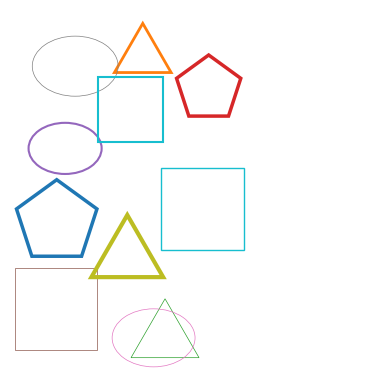[{"shape": "pentagon", "thickness": 2.5, "radius": 0.55, "center": [0.147, 0.423]}, {"shape": "triangle", "thickness": 2, "radius": 0.43, "center": [0.371, 0.854]}, {"shape": "triangle", "thickness": 0.5, "radius": 0.51, "center": [0.429, 0.122]}, {"shape": "pentagon", "thickness": 2.5, "radius": 0.44, "center": [0.542, 0.769]}, {"shape": "oval", "thickness": 1.5, "radius": 0.47, "center": [0.169, 0.615]}, {"shape": "square", "thickness": 0.5, "radius": 0.53, "center": [0.145, 0.198]}, {"shape": "oval", "thickness": 0.5, "radius": 0.54, "center": [0.399, 0.122]}, {"shape": "oval", "thickness": 0.5, "radius": 0.56, "center": [0.195, 0.828]}, {"shape": "triangle", "thickness": 3, "radius": 0.54, "center": [0.331, 0.334]}, {"shape": "square", "thickness": 1, "radius": 0.53, "center": [0.526, 0.457]}, {"shape": "square", "thickness": 1.5, "radius": 0.42, "center": [0.339, 0.716]}]